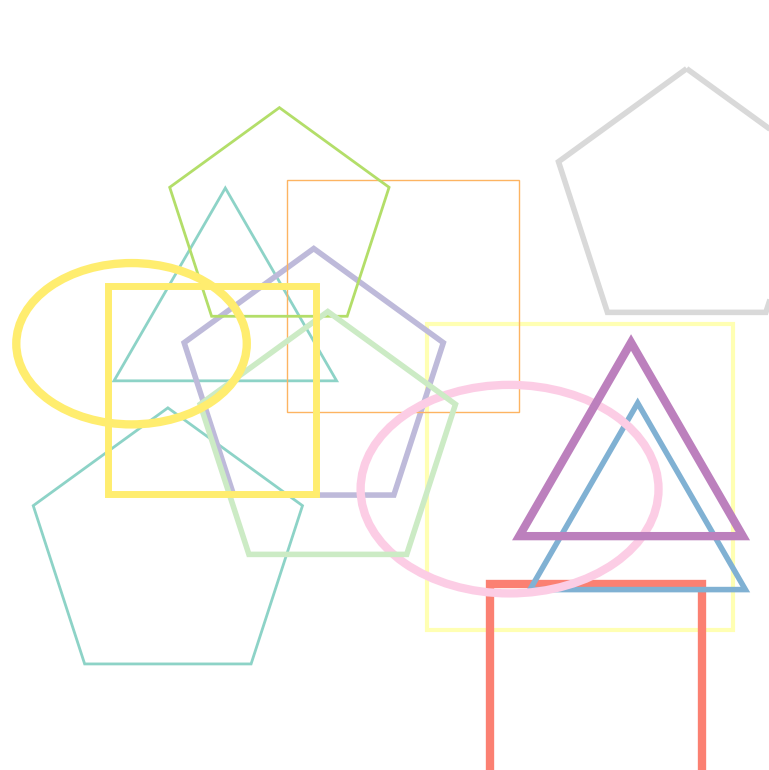[{"shape": "pentagon", "thickness": 1, "radius": 0.92, "center": [0.218, 0.286]}, {"shape": "triangle", "thickness": 1, "radius": 0.83, "center": [0.293, 0.589]}, {"shape": "square", "thickness": 1.5, "radius": 0.99, "center": [0.753, 0.38]}, {"shape": "pentagon", "thickness": 2, "radius": 0.88, "center": [0.407, 0.5]}, {"shape": "square", "thickness": 3, "radius": 0.69, "center": [0.774, 0.104]}, {"shape": "triangle", "thickness": 2, "radius": 0.81, "center": [0.828, 0.315]}, {"shape": "square", "thickness": 0.5, "radius": 0.75, "center": [0.524, 0.615]}, {"shape": "pentagon", "thickness": 1, "radius": 0.75, "center": [0.363, 0.71]}, {"shape": "oval", "thickness": 3, "radius": 0.97, "center": [0.662, 0.365]}, {"shape": "pentagon", "thickness": 2, "radius": 0.87, "center": [0.892, 0.736]}, {"shape": "triangle", "thickness": 3, "radius": 0.84, "center": [0.82, 0.388]}, {"shape": "pentagon", "thickness": 2, "radius": 0.87, "center": [0.426, 0.421]}, {"shape": "square", "thickness": 2.5, "radius": 0.68, "center": [0.275, 0.493]}, {"shape": "oval", "thickness": 3, "radius": 0.75, "center": [0.171, 0.554]}]